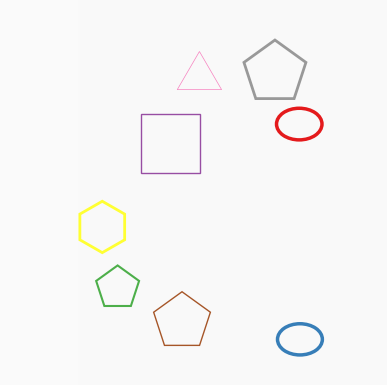[{"shape": "oval", "thickness": 2.5, "radius": 0.29, "center": [0.772, 0.678]}, {"shape": "oval", "thickness": 2.5, "radius": 0.29, "center": [0.774, 0.119]}, {"shape": "pentagon", "thickness": 1.5, "radius": 0.29, "center": [0.304, 0.252]}, {"shape": "square", "thickness": 1, "radius": 0.38, "center": [0.44, 0.628]}, {"shape": "hexagon", "thickness": 2, "radius": 0.33, "center": [0.264, 0.411]}, {"shape": "pentagon", "thickness": 1, "radius": 0.38, "center": [0.47, 0.165]}, {"shape": "triangle", "thickness": 0.5, "radius": 0.33, "center": [0.515, 0.8]}, {"shape": "pentagon", "thickness": 2, "radius": 0.42, "center": [0.71, 0.812]}]